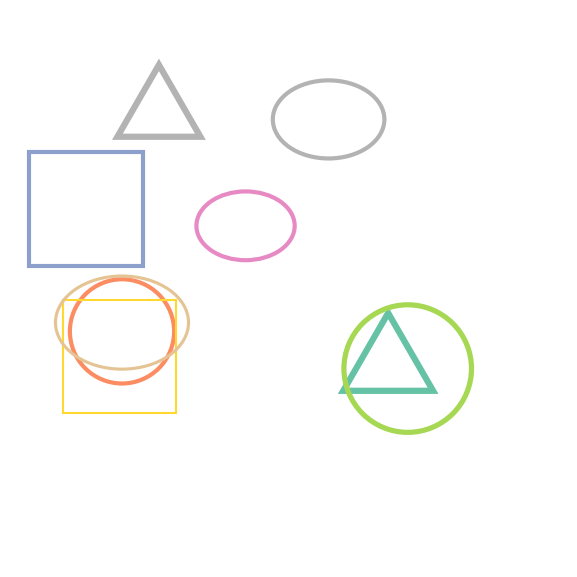[{"shape": "triangle", "thickness": 3, "radius": 0.45, "center": [0.672, 0.367]}, {"shape": "circle", "thickness": 2, "radius": 0.45, "center": [0.211, 0.425]}, {"shape": "square", "thickness": 2, "radius": 0.49, "center": [0.149, 0.637]}, {"shape": "oval", "thickness": 2, "radius": 0.43, "center": [0.425, 0.608]}, {"shape": "circle", "thickness": 2.5, "radius": 0.55, "center": [0.706, 0.361]}, {"shape": "square", "thickness": 1, "radius": 0.49, "center": [0.207, 0.382]}, {"shape": "oval", "thickness": 1.5, "radius": 0.58, "center": [0.211, 0.441]}, {"shape": "triangle", "thickness": 3, "radius": 0.41, "center": [0.275, 0.804]}, {"shape": "oval", "thickness": 2, "radius": 0.48, "center": [0.569, 0.792]}]